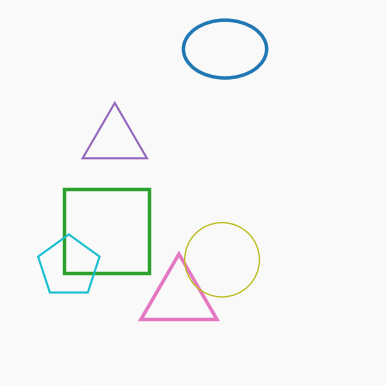[{"shape": "oval", "thickness": 2.5, "radius": 0.54, "center": [0.581, 0.873]}, {"shape": "square", "thickness": 2.5, "radius": 0.55, "center": [0.274, 0.4]}, {"shape": "triangle", "thickness": 1.5, "radius": 0.48, "center": [0.296, 0.637]}, {"shape": "triangle", "thickness": 2.5, "radius": 0.57, "center": [0.462, 0.227]}, {"shape": "circle", "thickness": 1, "radius": 0.48, "center": [0.573, 0.325]}, {"shape": "pentagon", "thickness": 1.5, "radius": 0.42, "center": [0.178, 0.308]}]